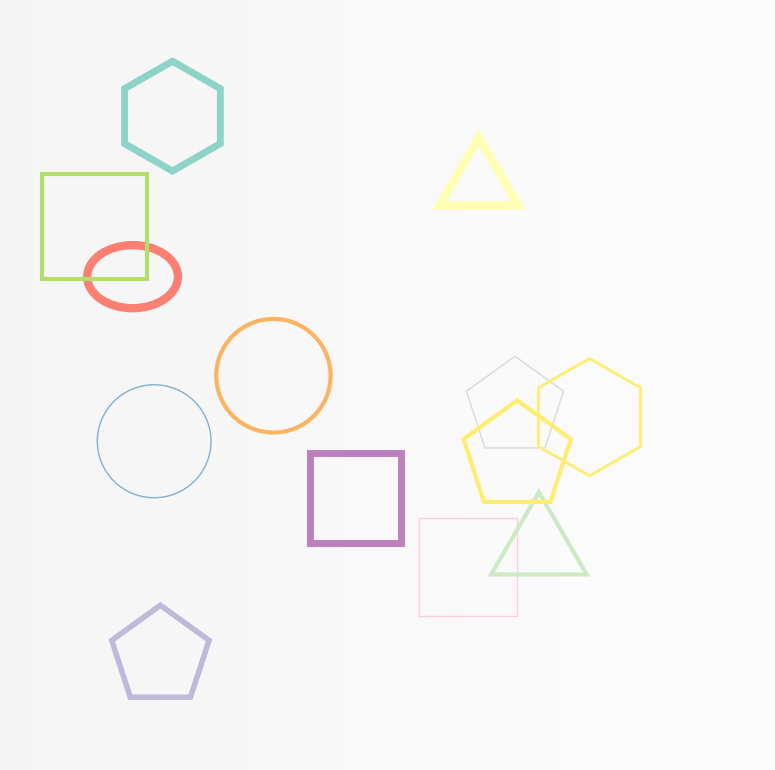[{"shape": "hexagon", "thickness": 2.5, "radius": 0.36, "center": [0.223, 0.849]}, {"shape": "triangle", "thickness": 3, "radius": 0.29, "center": [0.618, 0.763]}, {"shape": "pentagon", "thickness": 2, "radius": 0.33, "center": [0.207, 0.148]}, {"shape": "oval", "thickness": 3, "radius": 0.29, "center": [0.171, 0.641]}, {"shape": "circle", "thickness": 0.5, "radius": 0.37, "center": [0.199, 0.427]}, {"shape": "circle", "thickness": 1.5, "radius": 0.37, "center": [0.353, 0.512]}, {"shape": "square", "thickness": 1.5, "radius": 0.34, "center": [0.122, 0.706]}, {"shape": "square", "thickness": 0.5, "radius": 0.32, "center": [0.604, 0.264]}, {"shape": "pentagon", "thickness": 0.5, "radius": 0.33, "center": [0.664, 0.472]}, {"shape": "square", "thickness": 2.5, "radius": 0.29, "center": [0.459, 0.353]}, {"shape": "triangle", "thickness": 1.5, "radius": 0.36, "center": [0.695, 0.29]}, {"shape": "hexagon", "thickness": 1, "radius": 0.38, "center": [0.761, 0.458]}, {"shape": "pentagon", "thickness": 1.5, "radius": 0.36, "center": [0.667, 0.407]}]